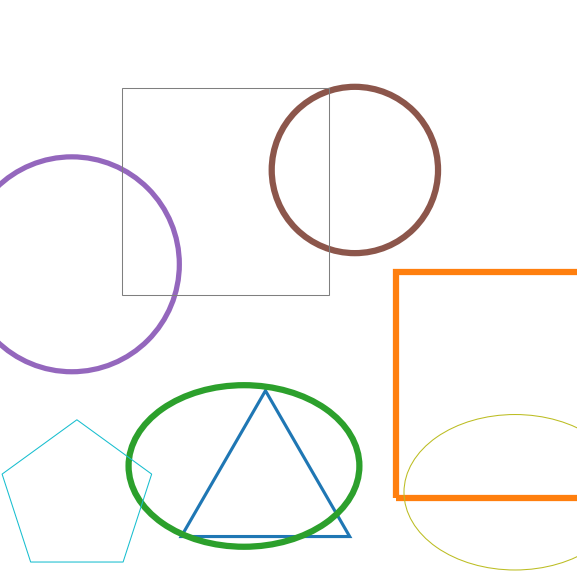[{"shape": "triangle", "thickness": 1.5, "radius": 0.84, "center": [0.46, 0.154]}, {"shape": "square", "thickness": 3, "radius": 0.98, "center": [0.882, 0.333]}, {"shape": "oval", "thickness": 3, "radius": 1.0, "center": [0.422, 0.192]}, {"shape": "circle", "thickness": 2.5, "radius": 0.93, "center": [0.124, 0.541]}, {"shape": "circle", "thickness": 3, "radius": 0.72, "center": [0.615, 0.705]}, {"shape": "square", "thickness": 0.5, "radius": 0.89, "center": [0.391, 0.668]}, {"shape": "oval", "thickness": 0.5, "radius": 0.96, "center": [0.892, 0.147]}, {"shape": "pentagon", "thickness": 0.5, "radius": 0.68, "center": [0.133, 0.136]}]